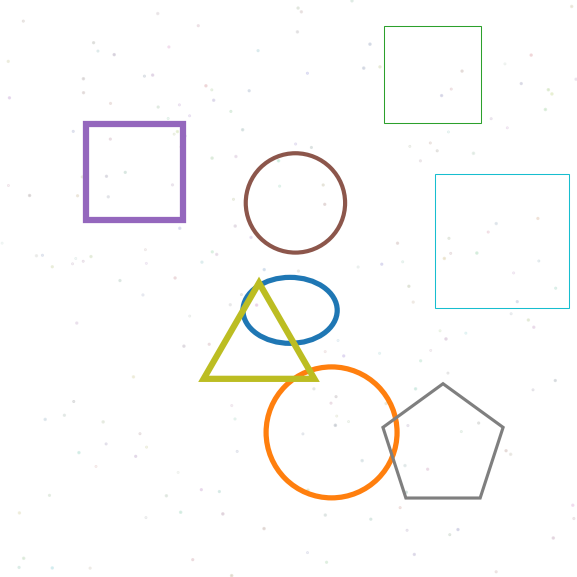[{"shape": "oval", "thickness": 2.5, "radius": 0.41, "center": [0.502, 0.462]}, {"shape": "circle", "thickness": 2.5, "radius": 0.57, "center": [0.574, 0.25]}, {"shape": "square", "thickness": 0.5, "radius": 0.42, "center": [0.748, 0.87]}, {"shape": "square", "thickness": 3, "radius": 0.42, "center": [0.233, 0.701]}, {"shape": "circle", "thickness": 2, "radius": 0.43, "center": [0.512, 0.648]}, {"shape": "pentagon", "thickness": 1.5, "radius": 0.55, "center": [0.767, 0.225]}, {"shape": "triangle", "thickness": 3, "radius": 0.55, "center": [0.449, 0.399]}, {"shape": "square", "thickness": 0.5, "radius": 0.58, "center": [0.87, 0.582]}]